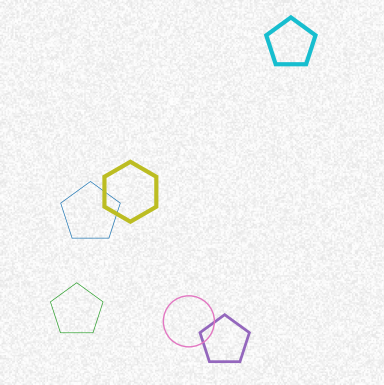[{"shape": "pentagon", "thickness": 0.5, "radius": 0.41, "center": [0.235, 0.447]}, {"shape": "pentagon", "thickness": 0.5, "radius": 0.36, "center": [0.199, 0.194]}, {"shape": "pentagon", "thickness": 2, "radius": 0.34, "center": [0.584, 0.115]}, {"shape": "circle", "thickness": 1, "radius": 0.33, "center": [0.491, 0.165]}, {"shape": "hexagon", "thickness": 3, "radius": 0.39, "center": [0.339, 0.502]}, {"shape": "pentagon", "thickness": 3, "radius": 0.34, "center": [0.756, 0.888]}]